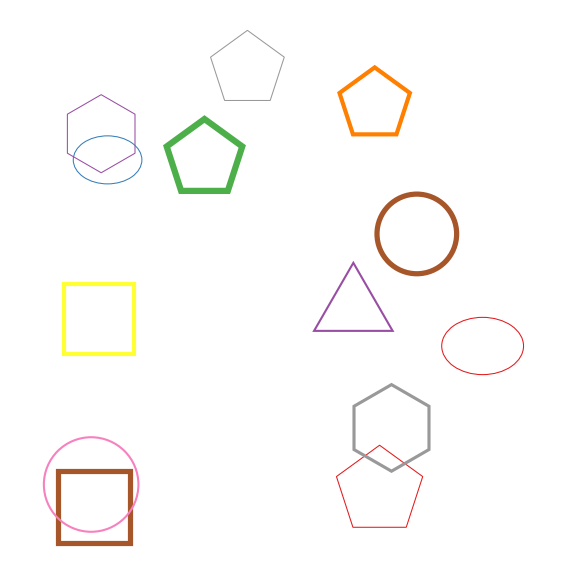[{"shape": "pentagon", "thickness": 0.5, "radius": 0.39, "center": [0.657, 0.15]}, {"shape": "oval", "thickness": 0.5, "radius": 0.35, "center": [0.836, 0.4]}, {"shape": "oval", "thickness": 0.5, "radius": 0.3, "center": [0.186, 0.722]}, {"shape": "pentagon", "thickness": 3, "radius": 0.34, "center": [0.354, 0.724]}, {"shape": "triangle", "thickness": 1, "radius": 0.39, "center": [0.612, 0.465]}, {"shape": "hexagon", "thickness": 0.5, "radius": 0.34, "center": [0.175, 0.768]}, {"shape": "pentagon", "thickness": 2, "radius": 0.32, "center": [0.649, 0.818]}, {"shape": "square", "thickness": 2, "radius": 0.3, "center": [0.171, 0.447]}, {"shape": "circle", "thickness": 2.5, "radius": 0.34, "center": [0.722, 0.594]}, {"shape": "square", "thickness": 2.5, "radius": 0.31, "center": [0.163, 0.122]}, {"shape": "circle", "thickness": 1, "radius": 0.41, "center": [0.158, 0.16]}, {"shape": "pentagon", "thickness": 0.5, "radius": 0.34, "center": [0.428, 0.879]}, {"shape": "hexagon", "thickness": 1.5, "radius": 0.37, "center": [0.678, 0.258]}]